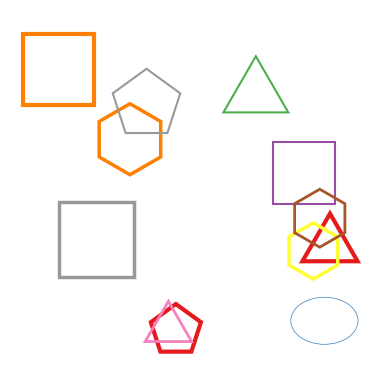[{"shape": "pentagon", "thickness": 3, "radius": 0.34, "center": [0.457, 0.142]}, {"shape": "triangle", "thickness": 3, "radius": 0.41, "center": [0.857, 0.363]}, {"shape": "oval", "thickness": 0.5, "radius": 0.44, "center": [0.843, 0.167]}, {"shape": "triangle", "thickness": 1.5, "radius": 0.49, "center": [0.665, 0.757]}, {"shape": "square", "thickness": 1.5, "radius": 0.4, "center": [0.79, 0.551]}, {"shape": "square", "thickness": 3, "radius": 0.46, "center": [0.153, 0.82]}, {"shape": "hexagon", "thickness": 2.5, "radius": 0.46, "center": [0.338, 0.638]}, {"shape": "hexagon", "thickness": 2.5, "radius": 0.37, "center": [0.814, 0.348]}, {"shape": "hexagon", "thickness": 2, "radius": 0.38, "center": [0.831, 0.433]}, {"shape": "triangle", "thickness": 2, "radius": 0.35, "center": [0.437, 0.148]}, {"shape": "square", "thickness": 2.5, "radius": 0.49, "center": [0.251, 0.379]}, {"shape": "pentagon", "thickness": 1.5, "radius": 0.46, "center": [0.381, 0.729]}]